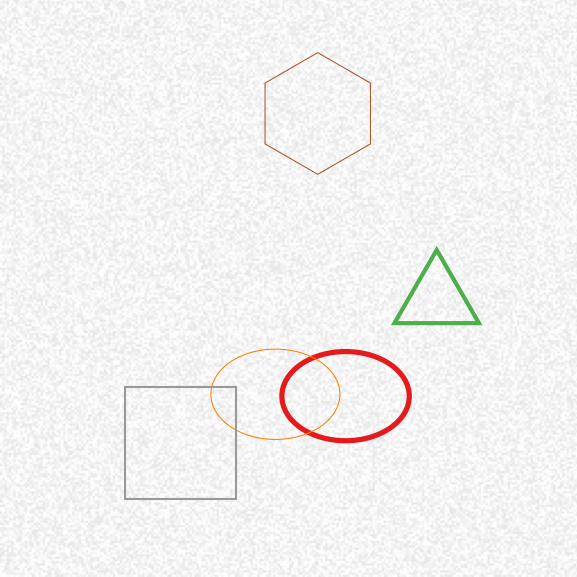[{"shape": "oval", "thickness": 2.5, "radius": 0.55, "center": [0.598, 0.313]}, {"shape": "triangle", "thickness": 2, "radius": 0.42, "center": [0.756, 0.482]}, {"shape": "oval", "thickness": 0.5, "radius": 0.56, "center": [0.477, 0.316]}, {"shape": "hexagon", "thickness": 0.5, "radius": 0.53, "center": [0.55, 0.803]}, {"shape": "square", "thickness": 1, "radius": 0.48, "center": [0.312, 0.232]}]